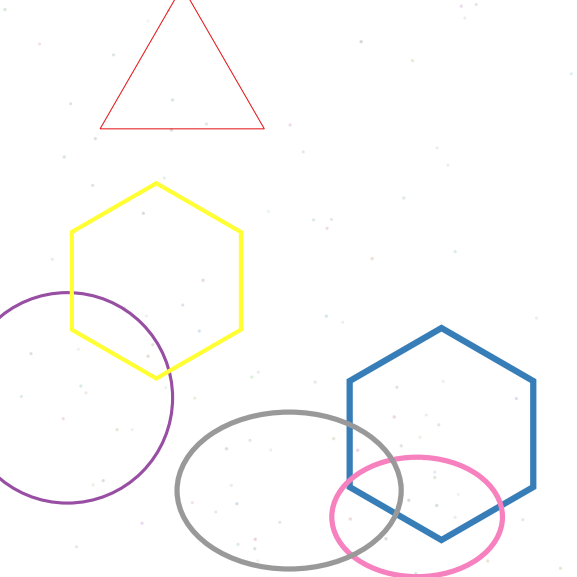[{"shape": "triangle", "thickness": 0.5, "radius": 0.82, "center": [0.316, 0.858]}, {"shape": "hexagon", "thickness": 3, "radius": 0.92, "center": [0.764, 0.248]}, {"shape": "circle", "thickness": 1.5, "radius": 0.91, "center": [0.117, 0.31]}, {"shape": "hexagon", "thickness": 2, "radius": 0.85, "center": [0.271, 0.513]}, {"shape": "oval", "thickness": 2.5, "radius": 0.74, "center": [0.722, 0.104]}, {"shape": "oval", "thickness": 2.5, "radius": 0.97, "center": [0.501, 0.15]}]